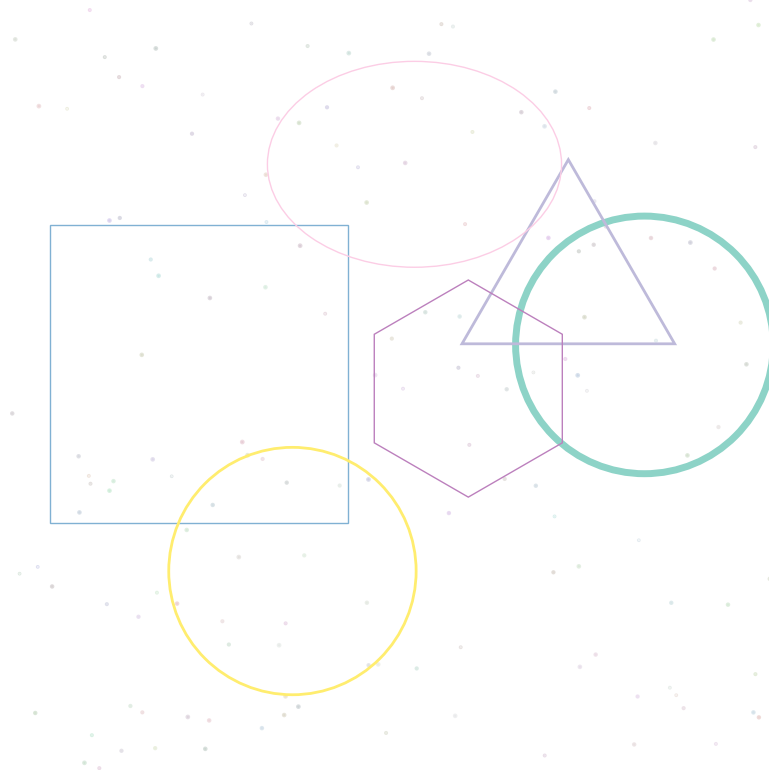[{"shape": "circle", "thickness": 2.5, "radius": 0.84, "center": [0.837, 0.552]}, {"shape": "triangle", "thickness": 1, "radius": 0.8, "center": [0.738, 0.633]}, {"shape": "square", "thickness": 0.5, "radius": 0.97, "center": [0.258, 0.514]}, {"shape": "oval", "thickness": 0.5, "radius": 0.96, "center": [0.538, 0.787]}, {"shape": "hexagon", "thickness": 0.5, "radius": 0.7, "center": [0.608, 0.495]}, {"shape": "circle", "thickness": 1, "radius": 0.8, "center": [0.38, 0.258]}]